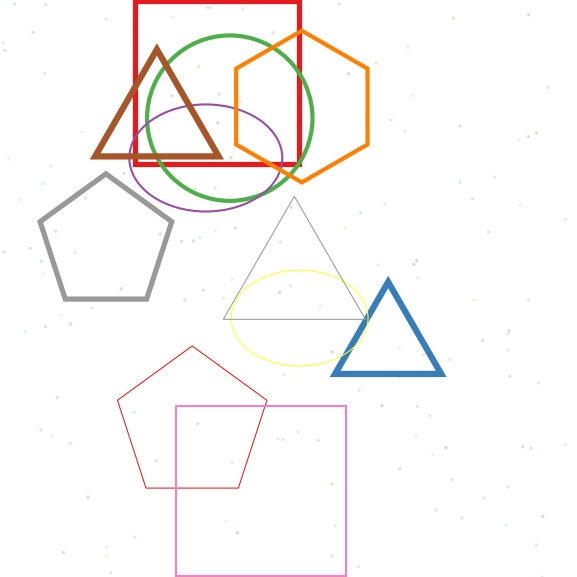[{"shape": "square", "thickness": 2.5, "radius": 0.71, "center": [0.376, 0.856]}, {"shape": "pentagon", "thickness": 0.5, "radius": 0.68, "center": [0.333, 0.264]}, {"shape": "triangle", "thickness": 3, "radius": 0.53, "center": [0.672, 0.405]}, {"shape": "circle", "thickness": 2, "radius": 0.72, "center": [0.398, 0.795]}, {"shape": "oval", "thickness": 1, "radius": 0.66, "center": [0.356, 0.726]}, {"shape": "hexagon", "thickness": 2, "radius": 0.66, "center": [0.523, 0.815]}, {"shape": "oval", "thickness": 0.5, "radius": 0.59, "center": [0.519, 0.448]}, {"shape": "triangle", "thickness": 3, "radius": 0.62, "center": [0.272, 0.79]}, {"shape": "square", "thickness": 1, "radius": 0.74, "center": [0.452, 0.148]}, {"shape": "pentagon", "thickness": 2.5, "radius": 0.6, "center": [0.183, 0.578]}, {"shape": "triangle", "thickness": 0.5, "radius": 0.71, "center": [0.51, 0.517]}]